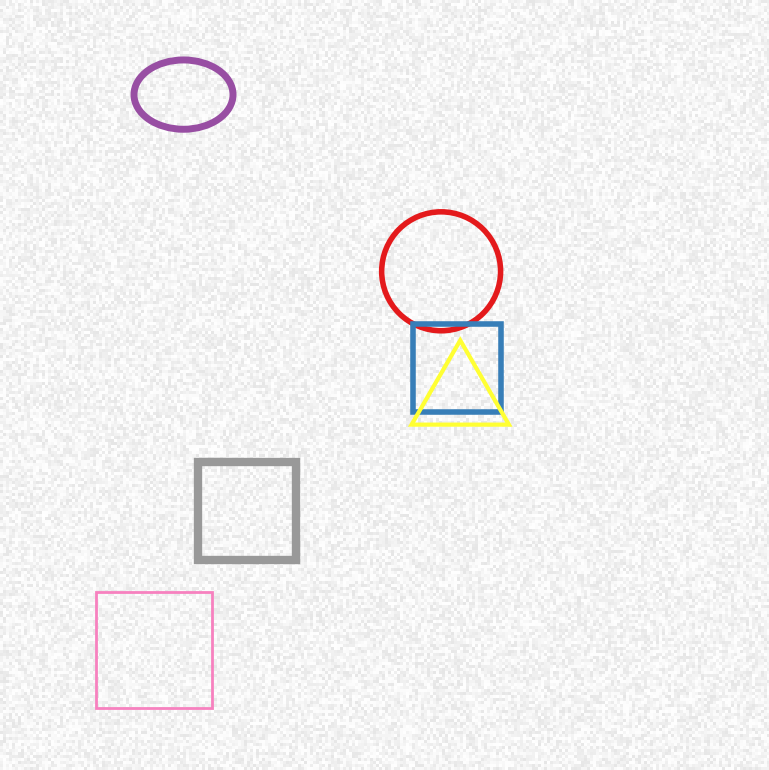[{"shape": "circle", "thickness": 2, "radius": 0.39, "center": [0.573, 0.648]}, {"shape": "square", "thickness": 2, "radius": 0.29, "center": [0.594, 0.522]}, {"shape": "oval", "thickness": 2.5, "radius": 0.32, "center": [0.238, 0.877]}, {"shape": "triangle", "thickness": 1.5, "radius": 0.37, "center": [0.598, 0.485]}, {"shape": "square", "thickness": 1, "radius": 0.38, "center": [0.2, 0.156]}, {"shape": "square", "thickness": 3, "radius": 0.32, "center": [0.321, 0.336]}]